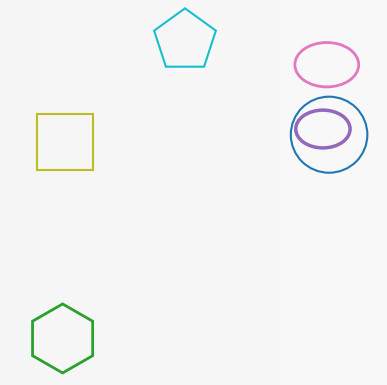[{"shape": "circle", "thickness": 1.5, "radius": 0.49, "center": [0.849, 0.65]}, {"shape": "hexagon", "thickness": 2, "radius": 0.45, "center": [0.162, 0.121]}, {"shape": "oval", "thickness": 2.5, "radius": 0.35, "center": [0.833, 0.665]}, {"shape": "oval", "thickness": 2, "radius": 0.41, "center": [0.843, 0.832]}, {"shape": "square", "thickness": 1.5, "radius": 0.36, "center": [0.168, 0.631]}, {"shape": "pentagon", "thickness": 1.5, "radius": 0.42, "center": [0.477, 0.895]}]